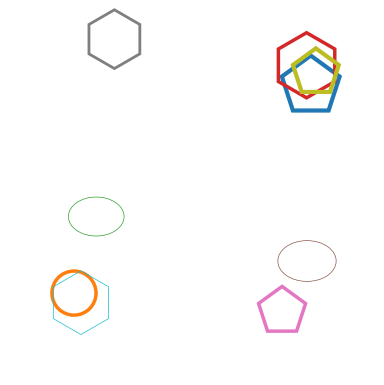[{"shape": "pentagon", "thickness": 3, "radius": 0.39, "center": [0.807, 0.777]}, {"shape": "circle", "thickness": 2.5, "radius": 0.29, "center": [0.192, 0.239]}, {"shape": "oval", "thickness": 0.5, "radius": 0.36, "center": [0.25, 0.438]}, {"shape": "hexagon", "thickness": 2.5, "radius": 0.42, "center": [0.796, 0.83]}, {"shape": "oval", "thickness": 0.5, "radius": 0.38, "center": [0.797, 0.322]}, {"shape": "pentagon", "thickness": 2.5, "radius": 0.32, "center": [0.733, 0.192]}, {"shape": "hexagon", "thickness": 2, "radius": 0.38, "center": [0.297, 0.898]}, {"shape": "pentagon", "thickness": 3, "radius": 0.31, "center": [0.82, 0.812]}, {"shape": "hexagon", "thickness": 0.5, "radius": 0.41, "center": [0.21, 0.214]}]